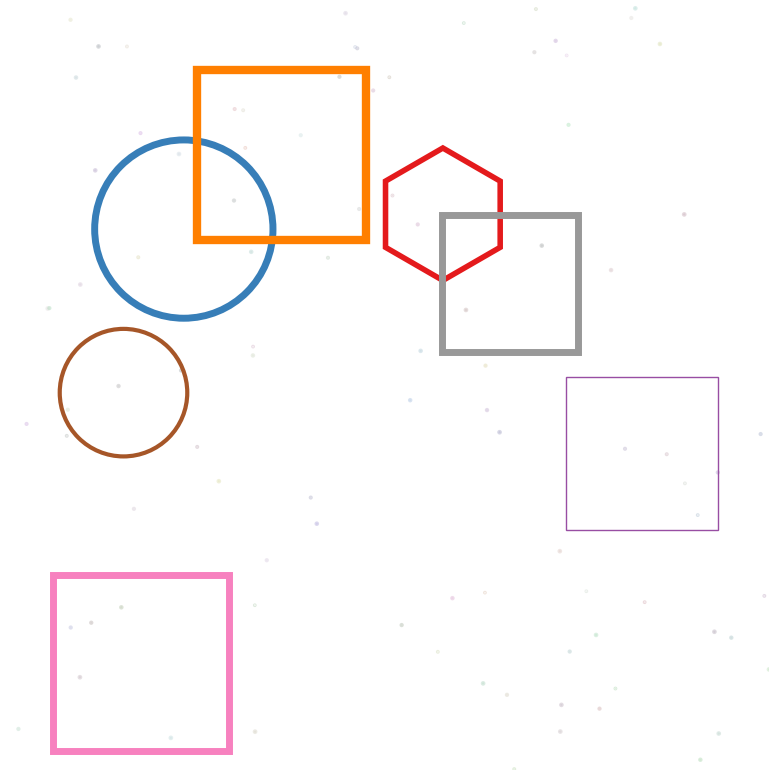[{"shape": "hexagon", "thickness": 2, "radius": 0.43, "center": [0.575, 0.722]}, {"shape": "circle", "thickness": 2.5, "radius": 0.58, "center": [0.239, 0.702]}, {"shape": "square", "thickness": 0.5, "radius": 0.49, "center": [0.834, 0.411]}, {"shape": "square", "thickness": 3, "radius": 0.55, "center": [0.366, 0.799]}, {"shape": "circle", "thickness": 1.5, "radius": 0.41, "center": [0.16, 0.49]}, {"shape": "square", "thickness": 2.5, "radius": 0.57, "center": [0.183, 0.139]}, {"shape": "square", "thickness": 2.5, "radius": 0.44, "center": [0.663, 0.632]}]